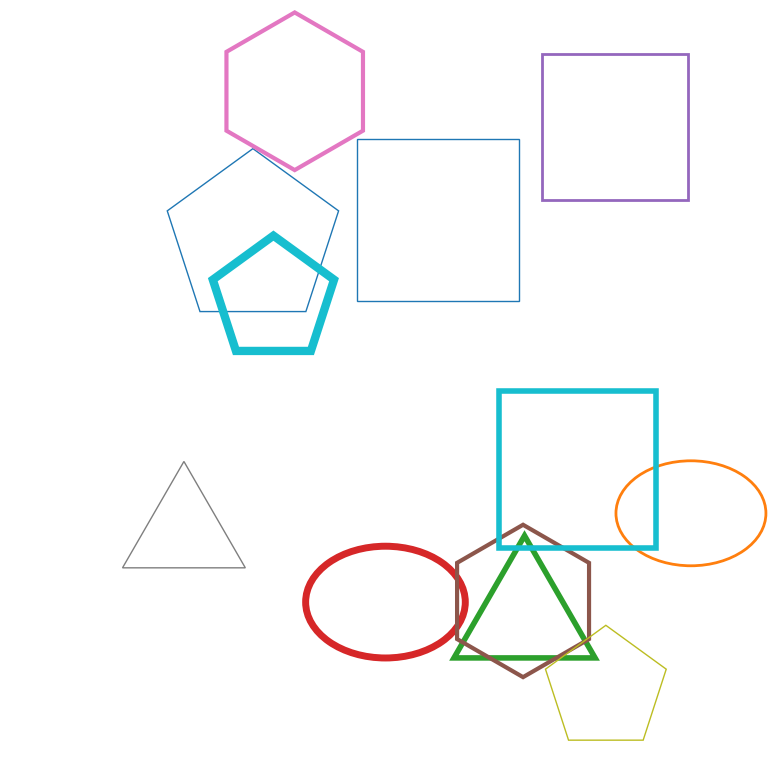[{"shape": "pentagon", "thickness": 0.5, "radius": 0.58, "center": [0.328, 0.69]}, {"shape": "square", "thickness": 0.5, "radius": 0.53, "center": [0.569, 0.714]}, {"shape": "oval", "thickness": 1, "radius": 0.49, "center": [0.897, 0.333]}, {"shape": "triangle", "thickness": 2, "radius": 0.53, "center": [0.681, 0.198]}, {"shape": "oval", "thickness": 2.5, "radius": 0.52, "center": [0.501, 0.218]}, {"shape": "square", "thickness": 1, "radius": 0.47, "center": [0.799, 0.835]}, {"shape": "hexagon", "thickness": 1.5, "radius": 0.49, "center": [0.679, 0.22]}, {"shape": "hexagon", "thickness": 1.5, "radius": 0.51, "center": [0.383, 0.881]}, {"shape": "triangle", "thickness": 0.5, "radius": 0.46, "center": [0.239, 0.309]}, {"shape": "pentagon", "thickness": 0.5, "radius": 0.41, "center": [0.787, 0.105]}, {"shape": "square", "thickness": 2, "radius": 0.51, "center": [0.75, 0.39]}, {"shape": "pentagon", "thickness": 3, "radius": 0.41, "center": [0.355, 0.611]}]